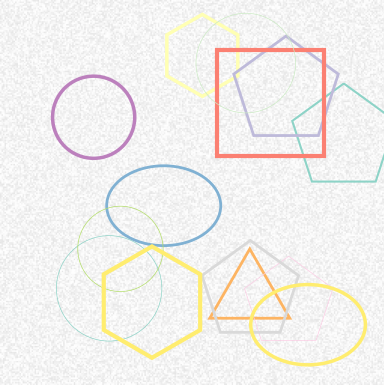[{"shape": "circle", "thickness": 0.5, "radius": 0.68, "center": [0.283, 0.251]}, {"shape": "pentagon", "thickness": 1.5, "radius": 0.7, "center": [0.893, 0.642]}, {"shape": "hexagon", "thickness": 2.5, "radius": 0.53, "center": [0.526, 0.856]}, {"shape": "pentagon", "thickness": 2, "radius": 0.71, "center": [0.743, 0.763]}, {"shape": "square", "thickness": 3, "radius": 0.69, "center": [0.703, 0.733]}, {"shape": "oval", "thickness": 2, "radius": 0.74, "center": [0.425, 0.466]}, {"shape": "triangle", "thickness": 2, "radius": 0.6, "center": [0.649, 0.233]}, {"shape": "circle", "thickness": 0.5, "radius": 0.55, "center": [0.313, 0.354]}, {"shape": "pentagon", "thickness": 0.5, "radius": 0.6, "center": [0.75, 0.214]}, {"shape": "pentagon", "thickness": 2, "radius": 0.66, "center": [0.65, 0.244]}, {"shape": "circle", "thickness": 2.5, "radius": 0.53, "center": [0.243, 0.695]}, {"shape": "circle", "thickness": 0.5, "radius": 0.65, "center": [0.638, 0.836]}, {"shape": "oval", "thickness": 2.5, "radius": 0.74, "center": [0.8, 0.157]}, {"shape": "hexagon", "thickness": 3, "radius": 0.72, "center": [0.395, 0.215]}]